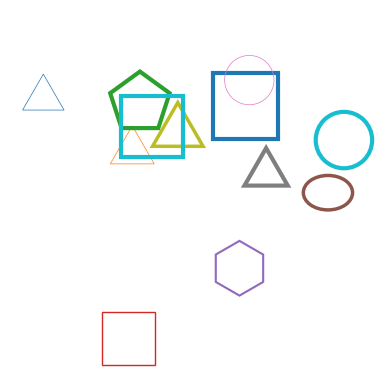[{"shape": "square", "thickness": 3, "radius": 0.42, "center": [0.637, 0.725]}, {"shape": "triangle", "thickness": 0.5, "radius": 0.31, "center": [0.113, 0.745]}, {"shape": "triangle", "thickness": 0.5, "radius": 0.33, "center": [0.344, 0.607]}, {"shape": "pentagon", "thickness": 3, "radius": 0.41, "center": [0.363, 0.733]}, {"shape": "square", "thickness": 1, "radius": 0.34, "center": [0.334, 0.121]}, {"shape": "hexagon", "thickness": 1.5, "radius": 0.36, "center": [0.622, 0.303]}, {"shape": "oval", "thickness": 2.5, "radius": 0.32, "center": [0.852, 0.5]}, {"shape": "circle", "thickness": 0.5, "radius": 0.32, "center": [0.648, 0.792]}, {"shape": "triangle", "thickness": 3, "radius": 0.32, "center": [0.691, 0.55]}, {"shape": "triangle", "thickness": 2.5, "radius": 0.38, "center": [0.462, 0.658]}, {"shape": "circle", "thickness": 3, "radius": 0.37, "center": [0.893, 0.636]}, {"shape": "square", "thickness": 3, "radius": 0.4, "center": [0.395, 0.671]}]